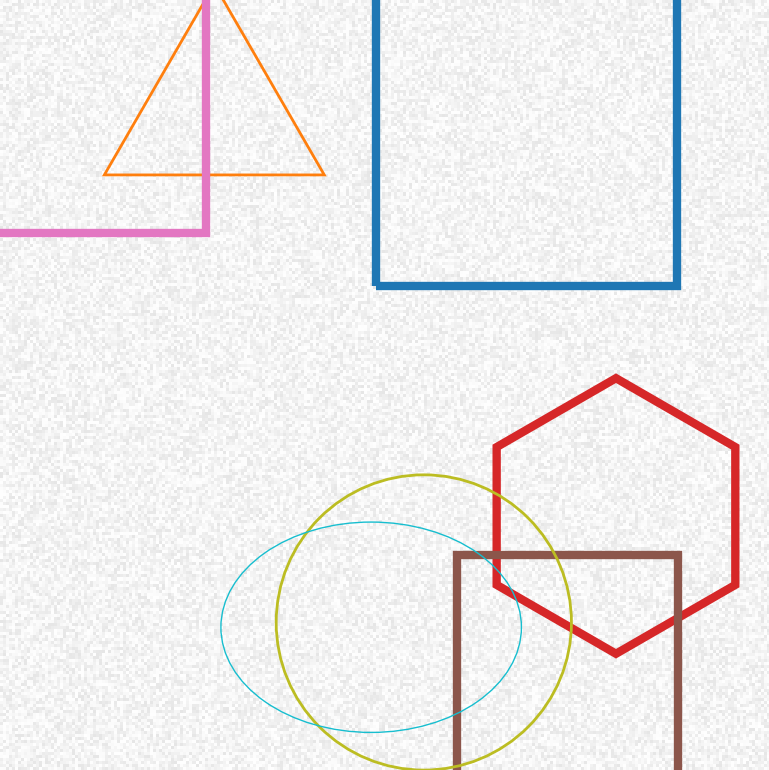[{"shape": "square", "thickness": 3, "radius": 0.98, "center": [0.684, 0.824]}, {"shape": "triangle", "thickness": 1, "radius": 0.82, "center": [0.278, 0.855]}, {"shape": "hexagon", "thickness": 3, "radius": 0.89, "center": [0.8, 0.33]}, {"shape": "square", "thickness": 3, "radius": 0.72, "center": [0.737, 0.136]}, {"shape": "square", "thickness": 3, "radius": 0.8, "center": [0.106, 0.858]}, {"shape": "circle", "thickness": 1, "radius": 0.96, "center": [0.55, 0.192]}, {"shape": "oval", "thickness": 0.5, "radius": 0.98, "center": [0.482, 0.185]}]